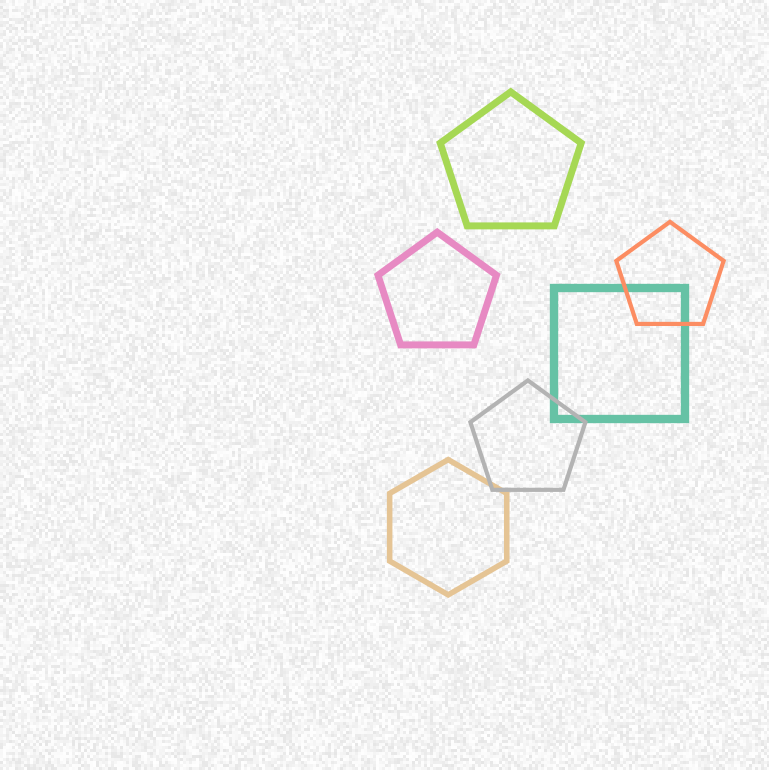[{"shape": "square", "thickness": 3, "radius": 0.43, "center": [0.804, 0.541]}, {"shape": "pentagon", "thickness": 1.5, "radius": 0.37, "center": [0.87, 0.639]}, {"shape": "pentagon", "thickness": 2.5, "radius": 0.4, "center": [0.568, 0.618]}, {"shape": "pentagon", "thickness": 2.5, "radius": 0.48, "center": [0.663, 0.784]}, {"shape": "hexagon", "thickness": 2, "radius": 0.44, "center": [0.582, 0.315]}, {"shape": "pentagon", "thickness": 1.5, "radius": 0.39, "center": [0.686, 0.427]}]